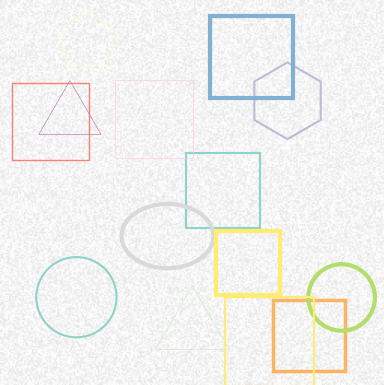[{"shape": "circle", "thickness": 1.5, "radius": 0.52, "center": [0.198, 0.228]}, {"shape": "square", "thickness": 1.5, "radius": 0.48, "center": [0.58, 0.506]}, {"shape": "pentagon", "thickness": 0.5, "radius": 0.41, "center": [0.226, 0.889]}, {"shape": "hexagon", "thickness": 1.5, "radius": 0.5, "center": [0.747, 0.738]}, {"shape": "square", "thickness": 1, "radius": 0.5, "center": [0.131, 0.685]}, {"shape": "square", "thickness": 3, "radius": 0.54, "center": [0.653, 0.852]}, {"shape": "square", "thickness": 2.5, "radius": 0.46, "center": [0.802, 0.128]}, {"shape": "circle", "thickness": 3, "radius": 0.43, "center": [0.887, 0.227]}, {"shape": "square", "thickness": 0.5, "radius": 0.51, "center": [0.4, 0.691]}, {"shape": "oval", "thickness": 3, "radius": 0.6, "center": [0.435, 0.387]}, {"shape": "triangle", "thickness": 0.5, "radius": 0.47, "center": [0.182, 0.697]}, {"shape": "triangle", "thickness": 0.5, "radius": 0.55, "center": [0.5, 0.148]}, {"shape": "square", "thickness": 3, "radius": 0.42, "center": [0.645, 0.318]}, {"shape": "square", "thickness": 1.5, "radius": 0.58, "center": [0.699, 0.114]}]